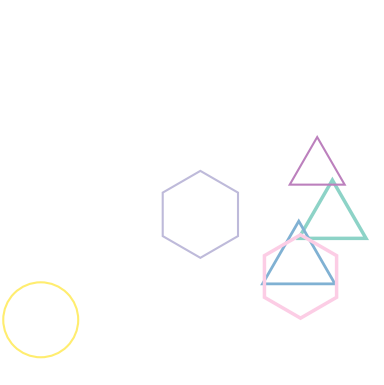[{"shape": "triangle", "thickness": 2.5, "radius": 0.5, "center": [0.863, 0.431]}, {"shape": "hexagon", "thickness": 1.5, "radius": 0.56, "center": [0.52, 0.443]}, {"shape": "triangle", "thickness": 2, "radius": 0.54, "center": [0.776, 0.317]}, {"shape": "hexagon", "thickness": 2.5, "radius": 0.54, "center": [0.781, 0.282]}, {"shape": "triangle", "thickness": 1.5, "radius": 0.41, "center": [0.824, 0.562]}, {"shape": "circle", "thickness": 1.5, "radius": 0.49, "center": [0.106, 0.169]}]